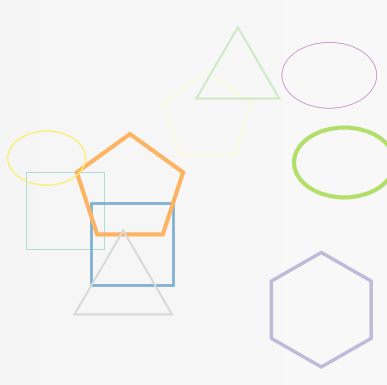[{"shape": "square", "thickness": 0.5, "radius": 0.5, "center": [0.169, 0.454]}, {"shape": "pentagon", "thickness": 0.5, "radius": 0.6, "center": [0.536, 0.695]}, {"shape": "hexagon", "thickness": 2.5, "radius": 0.74, "center": [0.829, 0.196]}, {"shape": "square", "thickness": 2, "radius": 0.53, "center": [0.341, 0.366]}, {"shape": "pentagon", "thickness": 3, "radius": 0.72, "center": [0.335, 0.508]}, {"shape": "oval", "thickness": 3, "radius": 0.65, "center": [0.888, 0.578]}, {"shape": "triangle", "thickness": 1.5, "radius": 0.73, "center": [0.318, 0.256]}, {"shape": "oval", "thickness": 0.5, "radius": 0.61, "center": [0.85, 0.804]}, {"shape": "triangle", "thickness": 1.5, "radius": 0.62, "center": [0.614, 0.806]}, {"shape": "oval", "thickness": 1, "radius": 0.5, "center": [0.121, 0.589]}]